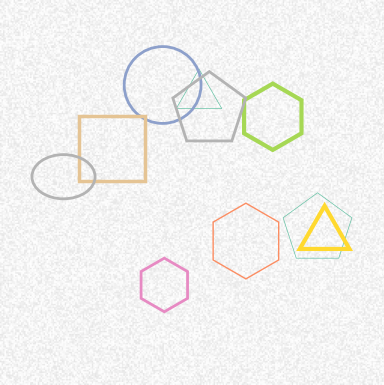[{"shape": "triangle", "thickness": 0.5, "radius": 0.34, "center": [0.517, 0.752]}, {"shape": "pentagon", "thickness": 0.5, "radius": 0.47, "center": [0.825, 0.405]}, {"shape": "hexagon", "thickness": 1, "radius": 0.49, "center": [0.639, 0.374]}, {"shape": "circle", "thickness": 2, "radius": 0.5, "center": [0.422, 0.779]}, {"shape": "hexagon", "thickness": 2, "radius": 0.35, "center": [0.427, 0.26]}, {"shape": "hexagon", "thickness": 3, "radius": 0.43, "center": [0.709, 0.697]}, {"shape": "triangle", "thickness": 3, "radius": 0.37, "center": [0.843, 0.391]}, {"shape": "square", "thickness": 2.5, "radius": 0.42, "center": [0.29, 0.615]}, {"shape": "oval", "thickness": 2, "radius": 0.41, "center": [0.165, 0.541]}, {"shape": "pentagon", "thickness": 2, "radius": 0.5, "center": [0.544, 0.714]}]